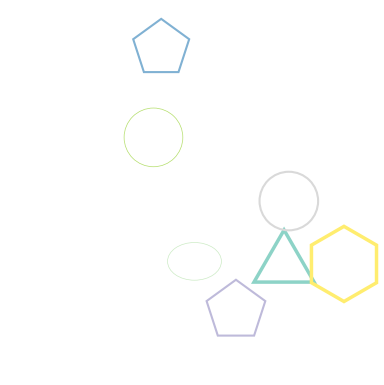[{"shape": "triangle", "thickness": 2.5, "radius": 0.45, "center": [0.738, 0.312]}, {"shape": "pentagon", "thickness": 1.5, "radius": 0.4, "center": [0.613, 0.193]}, {"shape": "pentagon", "thickness": 1.5, "radius": 0.38, "center": [0.419, 0.875]}, {"shape": "circle", "thickness": 0.5, "radius": 0.38, "center": [0.399, 0.643]}, {"shape": "circle", "thickness": 1.5, "radius": 0.38, "center": [0.75, 0.478]}, {"shape": "oval", "thickness": 0.5, "radius": 0.35, "center": [0.505, 0.321]}, {"shape": "hexagon", "thickness": 2.5, "radius": 0.49, "center": [0.893, 0.314]}]